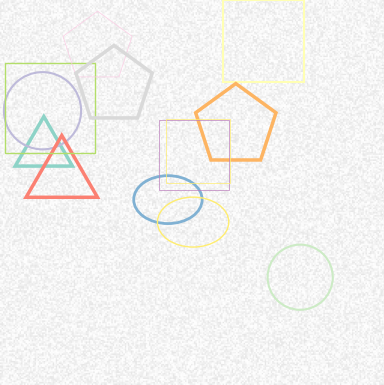[{"shape": "triangle", "thickness": 2.5, "radius": 0.43, "center": [0.114, 0.612]}, {"shape": "square", "thickness": 1.5, "radius": 0.53, "center": [0.684, 0.893]}, {"shape": "circle", "thickness": 1.5, "radius": 0.5, "center": [0.11, 0.712]}, {"shape": "triangle", "thickness": 2.5, "radius": 0.54, "center": [0.16, 0.541]}, {"shape": "oval", "thickness": 2, "radius": 0.44, "center": [0.436, 0.481]}, {"shape": "pentagon", "thickness": 2.5, "radius": 0.55, "center": [0.613, 0.673]}, {"shape": "square", "thickness": 1, "radius": 0.58, "center": [0.129, 0.719]}, {"shape": "pentagon", "thickness": 0.5, "radius": 0.47, "center": [0.253, 0.877]}, {"shape": "pentagon", "thickness": 2.5, "radius": 0.52, "center": [0.296, 0.778]}, {"shape": "square", "thickness": 0.5, "radius": 0.46, "center": [0.505, 0.597]}, {"shape": "circle", "thickness": 1.5, "radius": 0.42, "center": [0.78, 0.28]}, {"shape": "square", "thickness": 0.5, "radius": 0.42, "center": [0.515, 0.608]}, {"shape": "oval", "thickness": 1, "radius": 0.46, "center": [0.502, 0.423]}]